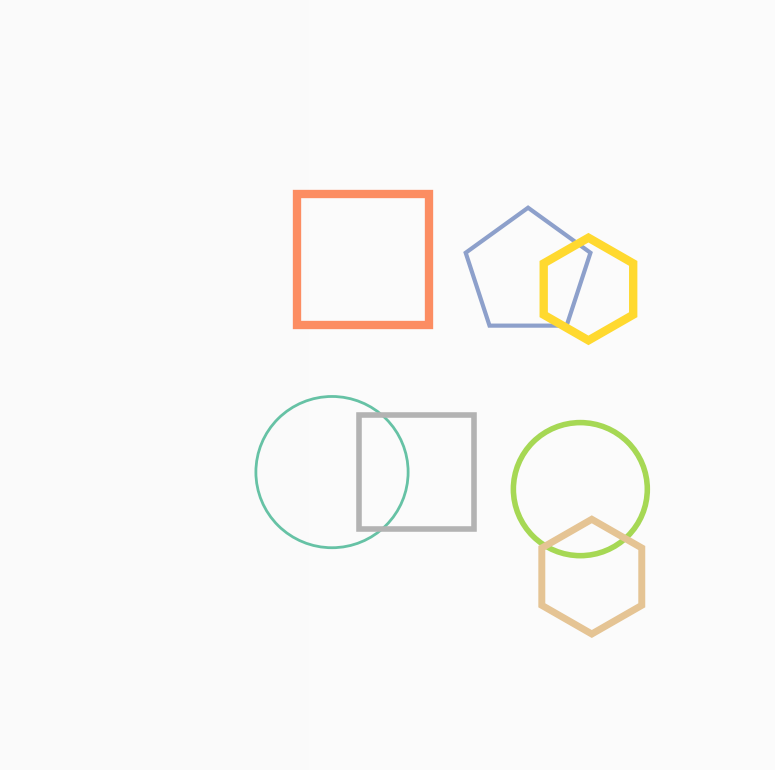[{"shape": "circle", "thickness": 1, "radius": 0.49, "center": [0.428, 0.387]}, {"shape": "square", "thickness": 3, "radius": 0.42, "center": [0.469, 0.663]}, {"shape": "pentagon", "thickness": 1.5, "radius": 0.42, "center": [0.681, 0.646]}, {"shape": "circle", "thickness": 2, "radius": 0.43, "center": [0.749, 0.365]}, {"shape": "hexagon", "thickness": 3, "radius": 0.33, "center": [0.759, 0.625]}, {"shape": "hexagon", "thickness": 2.5, "radius": 0.37, "center": [0.764, 0.251]}, {"shape": "square", "thickness": 2, "radius": 0.37, "center": [0.537, 0.387]}]